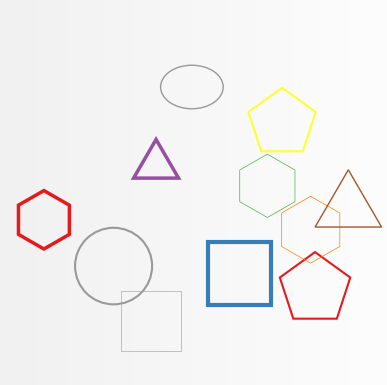[{"shape": "hexagon", "thickness": 2.5, "radius": 0.38, "center": [0.113, 0.429]}, {"shape": "pentagon", "thickness": 1.5, "radius": 0.48, "center": [0.813, 0.25]}, {"shape": "square", "thickness": 3, "radius": 0.41, "center": [0.618, 0.289]}, {"shape": "hexagon", "thickness": 0.5, "radius": 0.41, "center": [0.69, 0.517]}, {"shape": "triangle", "thickness": 2.5, "radius": 0.33, "center": [0.403, 0.571]}, {"shape": "hexagon", "thickness": 0.5, "radius": 0.43, "center": [0.802, 0.403]}, {"shape": "pentagon", "thickness": 1.5, "radius": 0.46, "center": [0.728, 0.681]}, {"shape": "triangle", "thickness": 1, "radius": 0.5, "center": [0.899, 0.46]}, {"shape": "square", "thickness": 0.5, "radius": 0.39, "center": [0.39, 0.165]}, {"shape": "circle", "thickness": 1.5, "radius": 0.5, "center": [0.293, 0.309]}, {"shape": "oval", "thickness": 1, "radius": 0.4, "center": [0.495, 0.774]}]